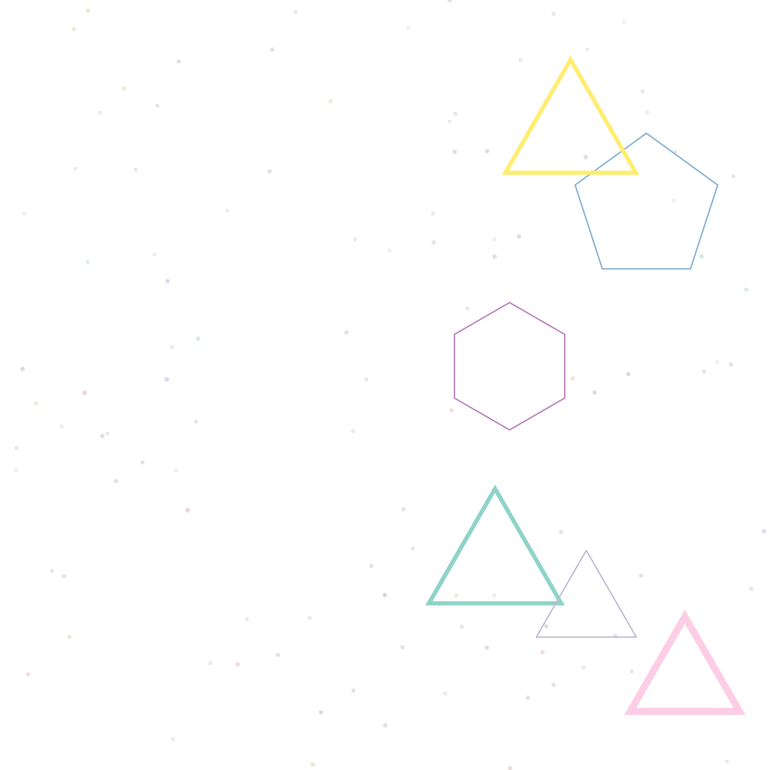[{"shape": "triangle", "thickness": 1.5, "radius": 0.5, "center": [0.643, 0.266]}, {"shape": "triangle", "thickness": 0.5, "radius": 0.38, "center": [0.761, 0.21]}, {"shape": "pentagon", "thickness": 0.5, "radius": 0.49, "center": [0.84, 0.73]}, {"shape": "triangle", "thickness": 2.5, "radius": 0.41, "center": [0.889, 0.117]}, {"shape": "hexagon", "thickness": 0.5, "radius": 0.41, "center": [0.662, 0.524]}, {"shape": "triangle", "thickness": 1.5, "radius": 0.49, "center": [0.741, 0.825]}]